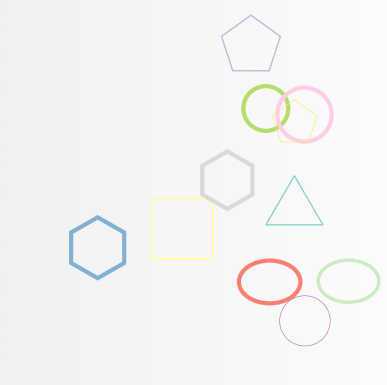[{"shape": "triangle", "thickness": 1, "radius": 0.43, "center": [0.76, 0.458]}, {"shape": "square", "thickness": 1.5, "radius": 0.39, "center": [0.471, 0.404]}, {"shape": "pentagon", "thickness": 1, "radius": 0.4, "center": [0.648, 0.881]}, {"shape": "oval", "thickness": 3, "radius": 0.4, "center": [0.696, 0.268]}, {"shape": "hexagon", "thickness": 3, "radius": 0.4, "center": [0.252, 0.356]}, {"shape": "circle", "thickness": 3, "radius": 0.29, "center": [0.686, 0.718]}, {"shape": "circle", "thickness": 3, "radius": 0.35, "center": [0.786, 0.702]}, {"shape": "hexagon", "thickness": 3, "radius": 0.37, "center": [0.587, 0.532]}, {"shape": "circle", "thickness": 0.5, "radius": 0.33, "center": [0.787, 0.167]}, {"shape": "oval", "thickness": 2.5, "radius": 0.39, "center": [0.899, 0.27]}, {"shape": "pentagon", "thickness": 0.5, "radius": 0.3, "center": [0.76, 0.681]}]